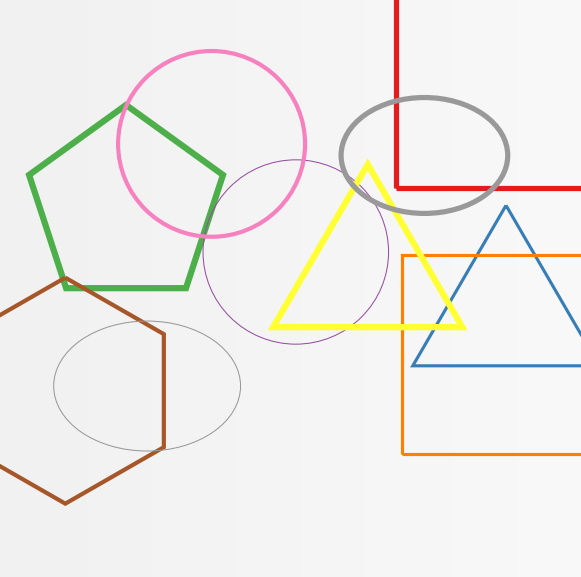[{"shape": "square", "thickness": 2.5, "radius": 0.86, "center": [0.853, 0.845]}, {"shape": "triangle", "thickness": 1.5, "radius": 0.93, "center": [0.871, 0.458]}, {"shape": "pentagon", "thickness": 3, "radius": 0.88, "center": [0.217, 0.642]}, {"shape": "circle", "thickness": 0.5, "radius": 0.8, "center": [0.509, 0.563]}, {"shape": "square", "thickness": 1.5, "radius": 0.86, "center": [0.864, 0.385]}, {"shape": "triangle", "thickness": 3, "radius": 0.94, "center": [0.633, 0.527]}, {"shape": "hexagon", "thickness": 2, "radius": 0.98, "center": [0.112, 0.323]}, {"shape": "circle", "thickness": 2, "radius": 0.8, "center": [0.364, 0.75]}, {"shape": "oval", "thickness": 2.5, "radius": 0.72, "center": [0.73, 0.73]}, {"shape": "oval", "thickness": 0.5, "radius": 0.8, "center": [0.253, 0.331]}]